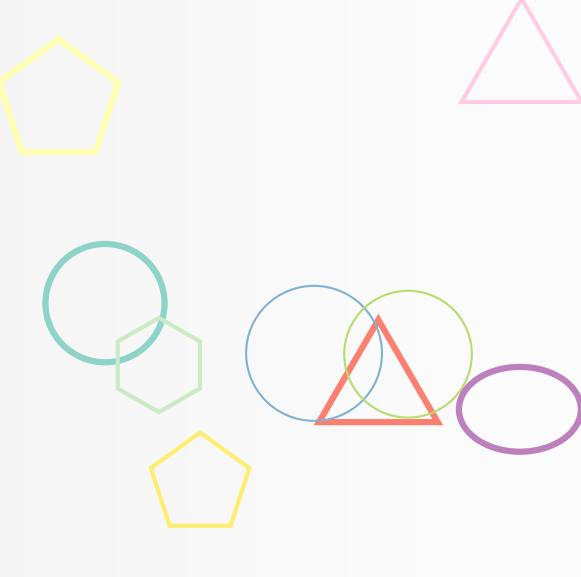[{"shape": "circle", "thickness": 3, "radius": 0.51, "center": [0.181, 0.474]}, {"shape": "pentagon", "thickness": 3, "radius": 0.54, "center": [0.101, 0.823]}, {"shape": "triangle", "thickness": 3, "radius": 0.59, "center": [0.651, 0.327]}, {"shape": "circle", "thickness": 1, "radius": 0.58, "center": [0.54, 0.387]}, {"shape": "circle", "thickness": 1, "radius": 0.55, "center": [0.702, 0.386]}, {"shape": "triangle", "thickness": 2, "radius": 0.6, "center": [0.897, 0.882]}, {"shape": "oval", "thickness": 3, "radius": 0.52, "center": [0.894, 0.29]}, {"shape": "hexagon", "thickness": 2, "radius": 0.41, "center": [0.273, 0.367]}, {"shape": "pentagon", "thickness": 2, "radius": 0.45, "center": [0.344, 0.161]}]